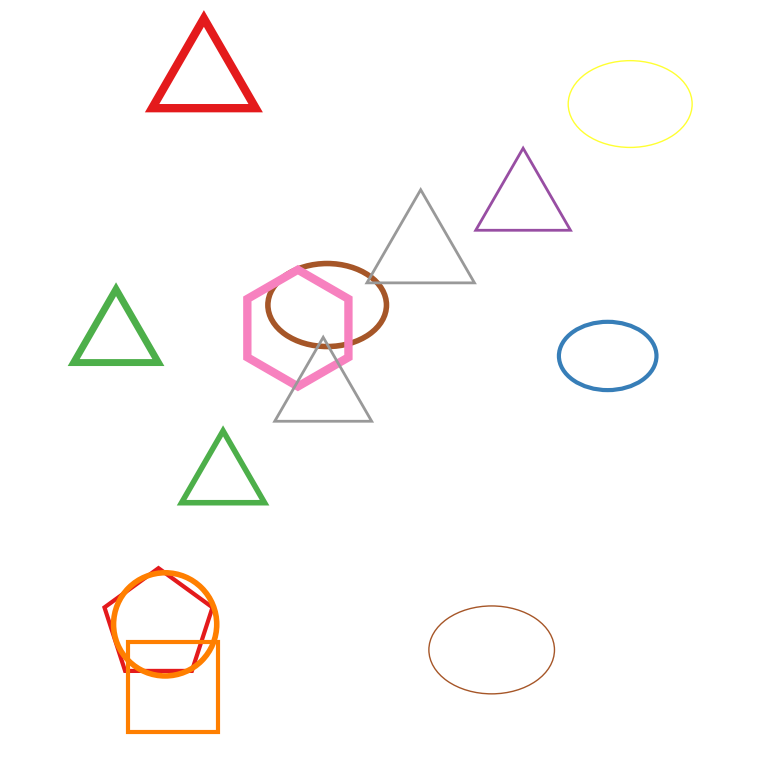[{"shape": "pentagon", "thickness": 1.5, "radius": 0.37, "center": [0.206, 0.188]}, {"shape": "triangle", "thickness": 3, "radius": 0.39, "center": [0.265, 0.898]}, {"shape": "oval", "thickness": 1.5, "radius": 0.32, "center": [0.789, 0.538]}, {"shape": "triangle", "thickness": 2.5, "radius": 0.32, "center": [0.151, 0.561]}, {"shape": "triangle", "thickness": 2, "radius": 0.31, "center": [0.29, 0.378]}, {"shape": "triangle", "thickness": 1, "radius": 0.36, "center": [0.679, 0.736]}, {"shape": "circle", "thickness": 2, "radius": 0.33, "center": [0.214, 0.189]}, {"shape": "square", "thickness": 1.5, "radius": 0.29, "center": [0.225, 0.108]}, {"shape": "oval", "thickness": 0.5, "radius": 0.4, "center": [0.818, 0.865]}, {"shape": "oval", "thickness": 0.5, "radius": 0.41, "center": [0.639, 0.156]}, {"shape": "oval", "thickness": 2, "radius": 0.39, "center": [0.425, 0.604]}, {"shape": "hexagon", "thickness": 3, "radius": 0.38, "center": [0.387, 0.574]}, {"shape": "triangle", "thickness": 1, "radius": 0.4, "center": [0.546, 0.673]}, {"shape": "triangle", "thickness": 1, "radius": 0.36, "center": [0.42, 0.489]}]